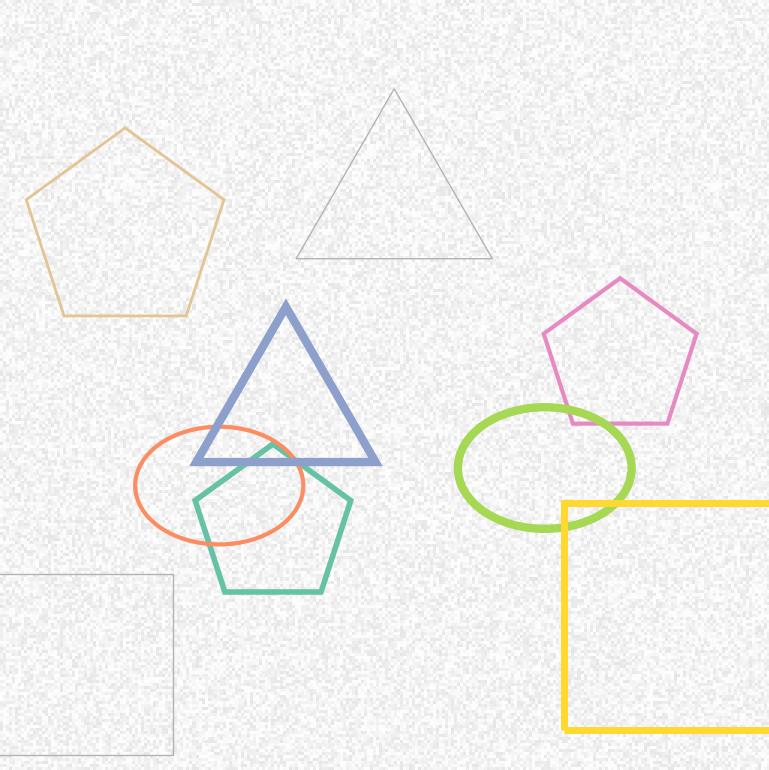[{"shape": "pentagon", "thickness": 2, "radius": 0.53, "center": [0.354, 0.317]}, {"shape": "oval", "thickness": 1.5, "radius": 0.55, "center": [0.285, 0.369]}, {"shape": "triangle", "thickness": 3, "radius": 0.67, "center": [0.371, 0.467]}, {"shape": "pentagon", "thickness": 1.5, "radius": 0.52, "center": [0.805, 0.534]}, {"shape": "oval", "thickness": 3, "radius": 0.56, "center": [0.707, 0.392]}, {"shape": "square", "thickness": 2.5, "radius": 0.74, "center": [0.88, 0.2]}, {"shape": "pentagon", "thickness": 1, "radius": 0.67, "center": [0.162, 0.699]}, {"shape": "square", "thickness": 0.5, "radius": 0.59, "center": [0.108, 0.137]}, {"shape": "triangle", "thickness": 0.5, "radius": 0.74, "center": [0.512, 0.738]}]